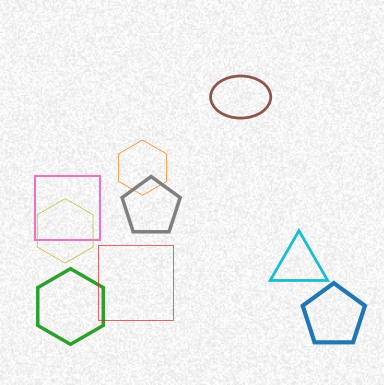[{"shape": "pentagon", "thickness": 3, "radius": 0.43, "center": [0.867, 0.18]}, {"shape": "hexagon", "thickness": 0.5, "radius": 0.36, "center": [0.37, 0.565]}, {"shape": "hexagon", "thickness": 2.5, "radius": 0.49, "center": [0.183, 0.204]}, {"shape": "square", "thickness": 0.5, "radius": 0.49, "center": [0.352, 0.266]}, {"shape": "oval", "thickness": 2, "radius": 0.39, "center": [0.625, 0.748]}, {"shape": "square", "thickness": 1.5, "radius": 0.42, "center": [0.176, 0.46]}, {"shape": "pentagon", "thickness": 2.5, "radius": 0.4, "center": [0.393, 0.462]}, {"shape": "hexagon", "thickness": 0.5, "radius": 0.42, "center": [0.169, 0.4]}, {"shape": "triangle", "thickness": 2, "radius": 0.43, "center": [0.776, 0.315]}]